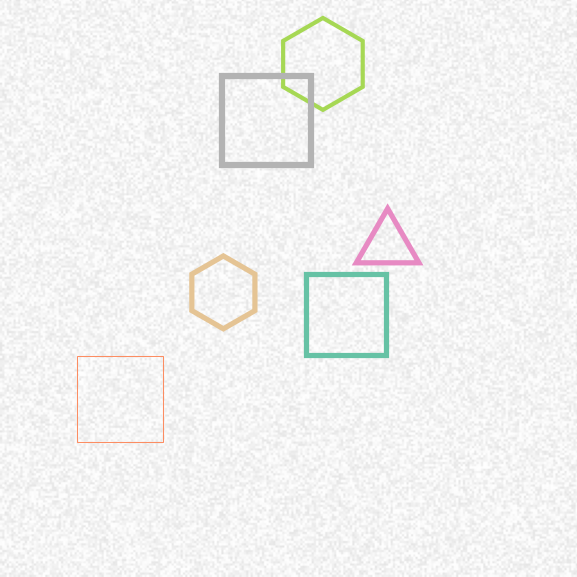[{"shape": "square", "thickness": 2.5, "radius": 0.35, "center": [0.6, 0.454]}, {"shape": "square", "thickness": 0.5, "radius": 0.37, "center": [0.208, 0.308]}, {"shape": "triangle", "thickness": 2.5, "radius": 0.31, "center": [0.671, 0.575]}, {"shape": "hexagon", "thickness": 2, "radius": 0.4, "center": [0.559, 0.888]}, {"shape": "hexagon", "thickness": 2.5, "radius": 0.32, "center": [0.387, 0.493]}, {"shape": "square", "thickness": 3, "radius": 0.38, "center": [0.462, 0.79]}]